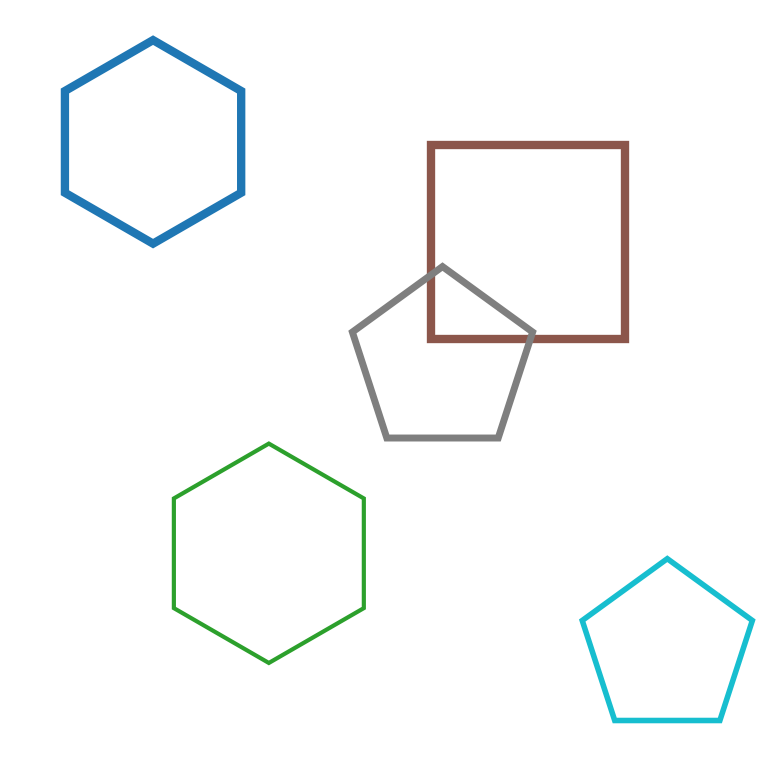[{"shape": "hexagon", "thickness": 3, "radius": 0.66, "center": [0.199, 0.816]}, {"shape": "hexagon", "thickness": 1.5, "radius": 0.71, "center": [0.349, 0.281]}, {"shape": "square", "thickness": 3, "radius": 0.63, "center": [0.685, 0.685]}, {"shape": "pentagon", "thickness": 2.5, "radius": 0.62, "center": [0.575, 0.531]}, {"shape": "pentagon", "thickness": 2, "radius": 0.58, "center": [0.867, 0.158]}]